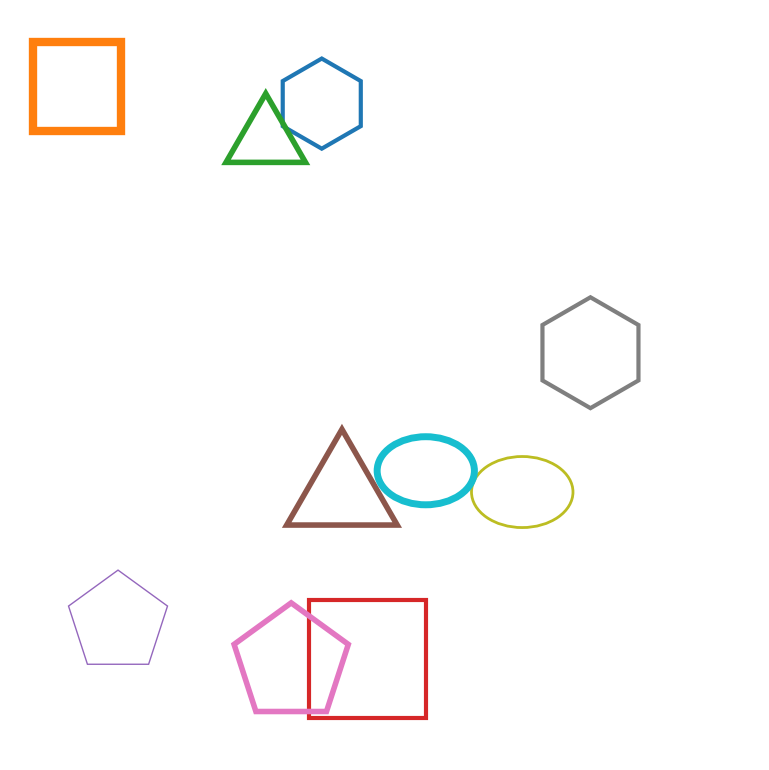[{"shape": "hexagon", "thickness": 1.5, "radius": 0.29, "center": [0.418, 0.865]}, {"shape": "square", "thickness": 3, "radius": 0.29, "center": [0.1, 0.888]}, {"shape": "triangle", "thickness": 2, "radius": 0.3, "center": [0.345, 0.819]}, {"shape": "square", "thickness": 1.5, "radius": 0.38, "center": [0.477, 0.144]}, {"shape": "pentagon", "thickness": 0.5, "radius": 0.34, "center": [0.153, 0.192]}, {"shape": "triangle", "thickness": 2, "radius": 0.41, "center": [0.444, 0.36]}, {"shape": "pentagon", "thickness": 2, "radius": 0.39, "center": [0.378, 0.139]}, {"shape": "hexagon", "thickness": 1.5, "radius": 0.36, "center": [0.767, 0.542]}, {"shape": "oval", "thickness": 1, "radius": 0.33, "center": [0.678, 0.361]}, {"shape": "oval", "thickness": 2.5, "radius": 0.32, "center": [0.553, 0.389]}]